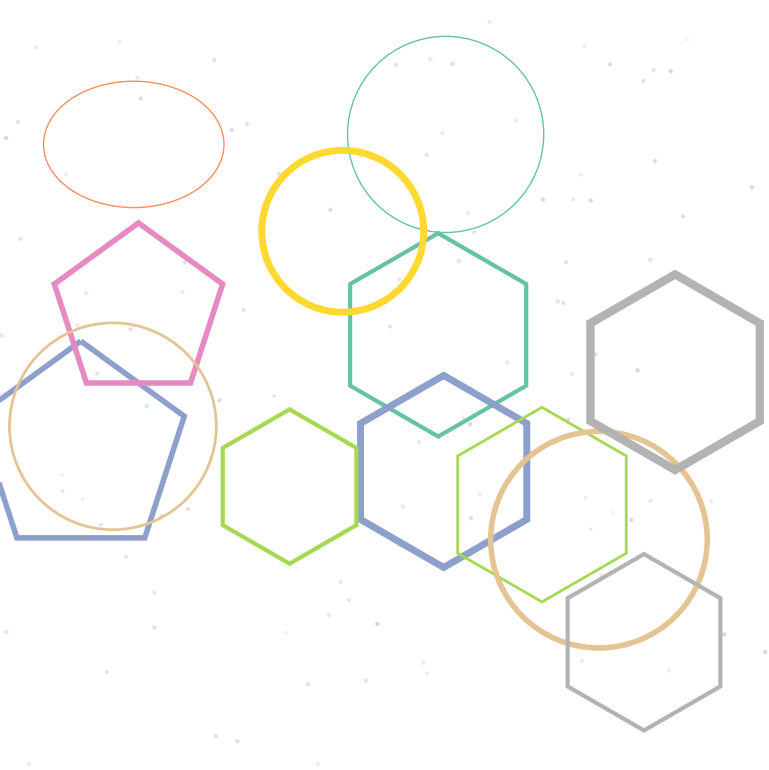[{"shape": "circle", "thickness": 0.5, "radius": 0.64, "center": [0.579, 0.825]}, {"shape": "hexagon", "thickness": 1.5, "radius": 0.66, "center": [0.569, 0.565]}, {"shape": "oval", "thickness": 0.5, "radius": 0.59, "center": [0.174, 0.812]}, {"shape": "pentagon", "thickness": 2, "radius": 0.71, "center": [0.105, 0.416]}, {"shape": "hexagon", "thickness": 2.5, "radius": 0.62, "center": [0.576, 0.388]}, {"shape": "pentagon", "thickness": 2, "radius": 0.57, "center": [0.18, 0.596]}, {"shape": "hexagon", "thickness": 1, "radius": 0.63, "center": [0.704, 0.345]}, {"shape": "hexagon", "thickness": 1.5, "radius": 0.5, "center": [0.376, 0.368]}, {"shape": "circle", "thickness": 2.5, "radius": 0.53, "center": [0.445, 0.7]}, {"shape": "circle", "thickness": 1, "radius": 0.67, "center": [0.147, 0.446]}, {"shape": "circle", "thickness": 2, "radius": 0.7, "center": [0.778, 0.299]}, {"shape": "hexagon", "thickness": 3, "radius": 0.64, "center": [0.877, 0.517]}, {"shape": "hexagon", "thickness": 1.5, "radius": 0.57, "center": [0.836, 0.166]}]